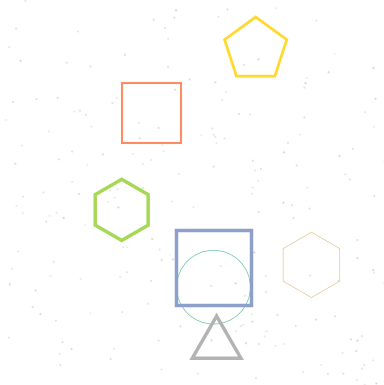[{"shape": "circle", "thickness": 0.5, "radius": 0.48, "center": [0.555, 0.254]}, {"shape": "square", "thickness": 1.5, "radius": 0.39, "center": [0.394, 0.706]}, {"shape": "square", "thickness": 2.5, "radius": 0.49, "center": [0.554, 0.305]}, {"shape": "hexagon", "thickness": 2.5, "radius": 0.4, "center": [0.316, 0.455]}, {"shape": "pentagon", "thickness": 2, "radius": 0.42, "center": [0.664, 0.871]}, {"shape": "hexagon", "thickness": 0.5, "radius": 0.42, "center": [0.809, 0.312]}, {"shape": "triangle", "thickness": 2.5, "radius": 0.37, "center": [0.563, 0.106]}]